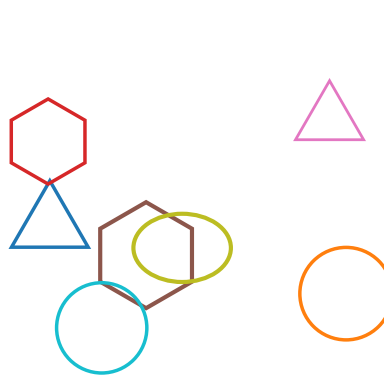[{"shape": "triangle", "thickness": 2.5, "radius": 0.57, "center": [0.129, 0.415]}, {"shape": "circle", "thickness": 2.5, "radius": 0.6, "center": [0.899, 0.237]}, {"shape": "hexagon", "thickness": 2.5, "radius": 0.55, "center": [0.125, 0.632]}, {"shape": "hexagon", "thickness": 3, "radius": 0.69, "center": [0.379, 0.337]}, {"shape": "triangle", "thickness": 2, "radius": 0.51, "center": [0.856, 0.688]}, {"shape": "oval", "thickness": 3, "radius": 0.63, "center": [0.473, 0.356]}, {"shape": "circle", "thickness": 2.5, "radius": 0.59, "center": [0.264, 0.148]}]